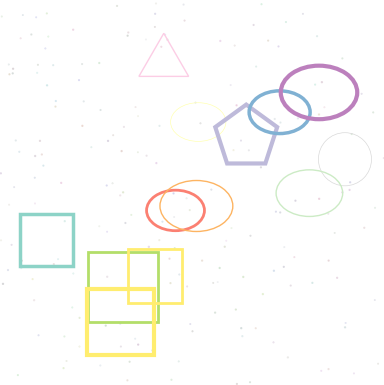[{"shape": "square", "thickness": 2.5, "radius": 0.34, "center": [0.121, 0.377]}, {"shape": "oval", "thickness": 0.5, "radius": 0.36, "center": [0.515, 0.683]}, {"shape": "pentagon", "thickness": 3, "radius": 0.42, "center": [0.64, 0.644]}, {"shape": "oval", "thickness": 2, "radius": 0.38, "center": [0.456, 0.453]}, {"shape": "oval", "thickness": 2.5, "radius": 0.4, "center": [0.726, 0.709]}, {"shape": "oval", "thickness": 1, "radius": 0.47, "center": [0.51, 0.465]}, {"shape": "square", "thickness": 2, "radius": 0.46, "center": [0.319, 0.254]}, {"shape": "triangle", "thickness": 1, "radius": 0.37, "center": [0.425, 0.839]}, {"shape": "circle", "thickness": 0.5, "radius": 0.34, "center": [0.896, 0.586]}, {"shape": "oval", "thickness": 3, "radius": 0.5, "center": [0.829, 0.76]}, {"shape": "oval", "thickness": 1, "radius": 0.43, "center": [0.804, 0.498]}, {"shape": "square", "thickness": 3, "radius": 0.43, "center": [0.314, 0.164]}, {"shape": "square", "thickness": 2, "radius": 0.35, "center": [0.402, 0.283]}]